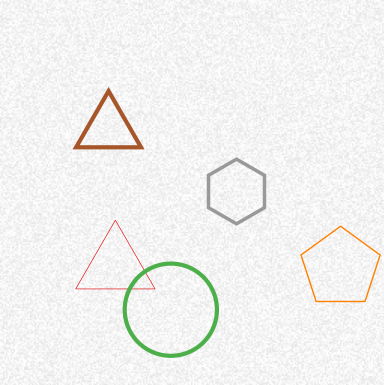[{"shape": "triangle", "thickness": 0.5, "radius": 0.6, "center": [0.3, 0.309]}, {"shape": "circle", "thickness": 3, "radius": 0.6, "center": [0.444, 0.196]}, {"shape": "pentagon", "thickness": 1, "radius": 0.54, "center": [0.885, 0.304]}, {"shape": "triangle", "thickness": 3, "radius": 0.49, "center": [0.282, 0.666]}, {"shape": "hexagon", "thickness": 2.5, "radius": 0.42, "center": [0.614, 0.503]}]